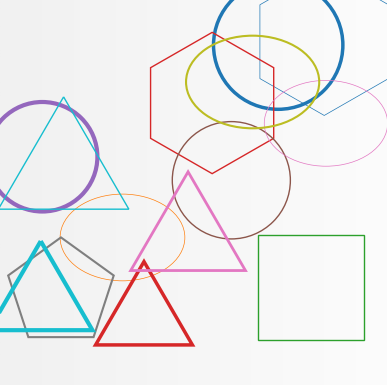[{"shape": "hexagon", "thickness": 0.5, "radius": 0.96, "center": [0.837, 0.892]}, {"shape": "circle", "thickness": 2.5, "radius": 0.83, "center": [0.718, 0.883]}, {"shape": "oval", "thickness": 0.5, "radius": 0.8, "center": [0.316, 0.383]}, {"shape": "square", "thickness": 1, "radius": 0.68, "center": [0.803, 0.254]}, {"shape": "hexagon", "thickness": 1, "radius": 0.92, "center": [0.547, 0.732]}, {"shape": "triangle", "thickness": 2.5, "radius": 0.72, "center": [0.372, 0.176]}, {"shape": "circle", "thickness": 3, "radius": 0.71, "center": [0.109, 0.593]}, {"shape": "circle", "thickness": 1, "radius": 0.76, "center": [0.597, 0.532]}, {"shape": "triangle", "thickness": 2, "radius": 0.85, "center": [0.485, 0.383]}, {"shape": "oval", "thickness": 0.5, "radius": 0.8, "center": [0.841, 0.68]}, {"shape": "pentagon", "thickness": 1.5, "radius": 0.72, "center": [0.157, 0.24]}, {"shape": "oval", "thickness": 1.5, "radius": 0.86, "center": [0.652, 0.787]}, {"shape": "triangle", "thickness": 3, "radius": 0.77, "center": [0.105, 0.219]}, {"shape": "triangle", "thickness": 1, "radius": 0.97, "center": [0.164, 0.554]}]